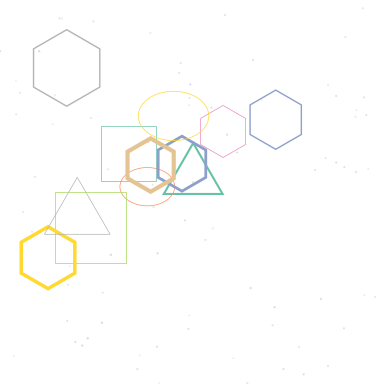[{"shape": "triangle", "thickness": 1.5, "radius": 0.44, "center": [0.502, 0.54]}, {"shape": "square", "thickness": 0.5, "radius": 0.35, "center": [0.334, 0.601]}, {"shape": "oval", "thickness": 0.5, "radius": 0.36, "center": [0.383, 0.515]}, {"shape": "hexagon", "thickness": 1, "radius": 0.38, "center": [0.716, 0.689]}, {"shape": "hexagon", "thickness": 2, "radius": 0.36, "center": [0.473, 0.575]}, {"shape": "hexagon", "thickness": 0.5, "radius": 0.34, "center": [0.579, 0.659]}, {"shape": "square", "thickness": 0.5, "radius": 0.46, "center": [0.235, 0.41]}, {"shape": "oval", "thickness": 0.5, "radius": 0.46, "center": [0.451, 0.699]}, {"shape": "hexagon", "thickness": 2.5, "radius": 0.4, "center": [0.125, 0.331]}, {"shape": "hexagon", "thickness": 3, "radius": 0.35, "center": [0.391, 0.571]}, {"shape": "triangle", "thickness": 0.5, "radius": 0.49, "center": [0.201, 0.441]}, {"shape": "hexagon", "thickness": 1, "radius": 0.5, "center": [0.173, 0.823]}]